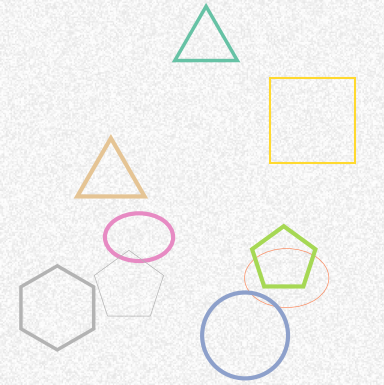[{"shape": "triangle", "thickness": 2.5, "radius": 0.47, "center": [0.535, 0.89]}, {"shape": "oval", "thickness": 0.5, "radius": 0.55, "center": [0.745, 0.278]}, {"shape": "circle", "thickness": 3, "radius": 0.56, "center": [0.637, 0.129]}, {"shape": "oval", "thickness": 3, "radius": 0.44, "center": [0.361, 0.384]}, {"shape": "pentagon", "thickness": 3, "radius": 0.43, "center": [0.737, 0.326]}, {"shape": "square", "thickness": 1.5, "radius": 0.55, "center": [0.812, 0.687]}, {"shape": "triangle", "thickness": 3, "radius": 0.5, "center": [0.288, 0.54]}, {"shape": "hexagon", "thickness": 2.5, "radius": 0.55, "center": [0.149, 0.2]}, {"shape": "pentagon", "thickness": 0.5, "radius": 0.47, "center": [0.335, 0.255]}]